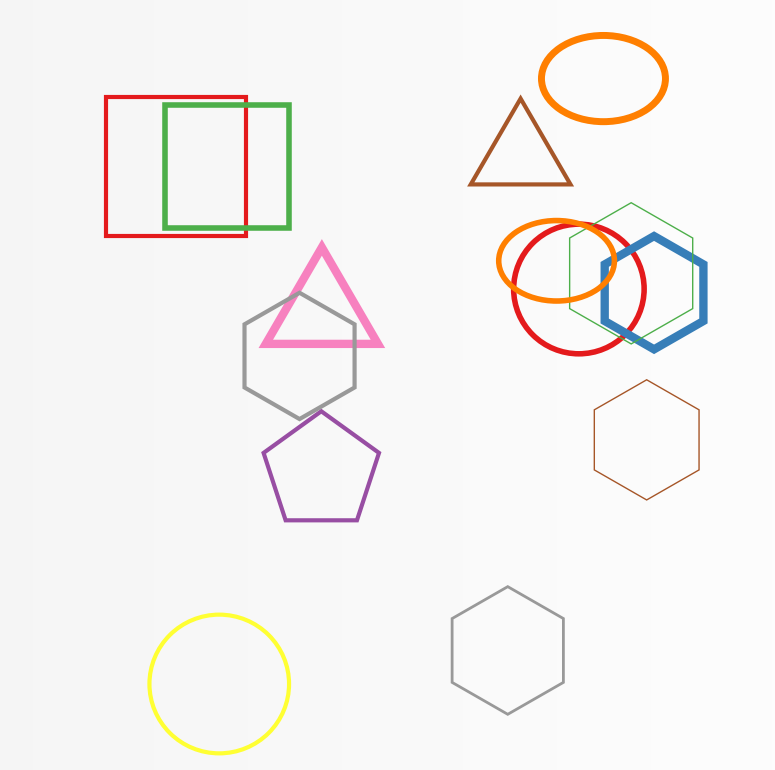[{"shape": "square", "thickness": 1.5, "radius": 0.45, "center": [0.227, 0.784]}, {"shape": "circle", "thickness": 2, "radius": 0.42, "center": [0.747, 0.625]}, {"shape": "hexagon", "thickness": 3, "radius": 0.37, "center": [0.844, 0.62]}, {"shape": "hexagon", "thickness": 0.5, "radius": 0.46, "center": [0.814, 0.645]}, {"shape": "square", "thickness": 2, "radius": 0.4, "center": [0.293, 0.784]}, {"shape": "pentagon", "thickness": 1.5, "radius": 0.39, "center": [0.415, 0.388]}, {"shape": "oval", "thickness": 2, "radius": 0.37, "center": [0.718, 0.661]}, {"shape": "oval", "thickness": 2.5, "radius": 0.4, "center": [0.779, 0.898]}, {"shape": "circle", "thickness": 1.5, "radius": 0.45, "center": [0.283, 0.112]}, {"shape": "triangle", "thickness": 1.5, "radius": 0.37, "center": [0.672, 0.798]}, {"shape": "hexagon", "thickness": 0.5, "radius": 0.39, "center": [0.834, 0.429]}, {"shape": "triangle", "thickness": 3, "radius": 0.42, "center": [0.415, 0.595]}, {"shape": "hexagon", "thickness": 1, "radius": 0.41, "center": [0.655, 0.155]}, {"shape": "hexagon", "thickness": 1.5, "radius": 0.41, "center": [0.387, 0.538]}]